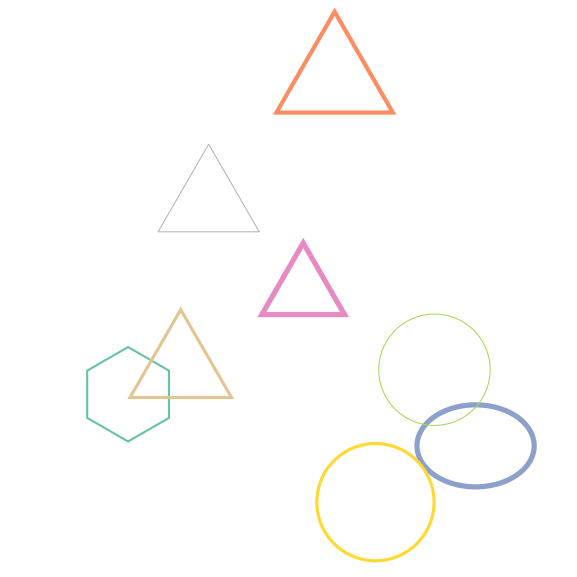[{"shape": "hexagon", "thickness": 1, "radius": 0.41, "center": [0.222, 0.316]}, {"shape": "triangle", "thickness": 2, "radius": 0.58, "center": [0.579, 0.862]}, {"shape": "oval", "thickness": 2.5, "radius": 0.51, "center": [0.824, 0.227]}, {"shape": "triangle", "thickness": 2.5, "radius": 0.41, "center": [0.525, 0.496]}, {"shape": "circle", "thickness": 0.5, "radius": 0.48, "center": [0.752, 0.359]}, {"shape": "circle", "thickness": 1.5, "radius": 0.51, "center": [0.65, 0.13]}, {"shape": "triangle", "thickness": 1.5, "radius": 0.51, "center": [0.313, 0.362]}, {"shape": "triangle", "thickness": 0.5, "radius": 0.51, "center": [0.361, 0.648]}]